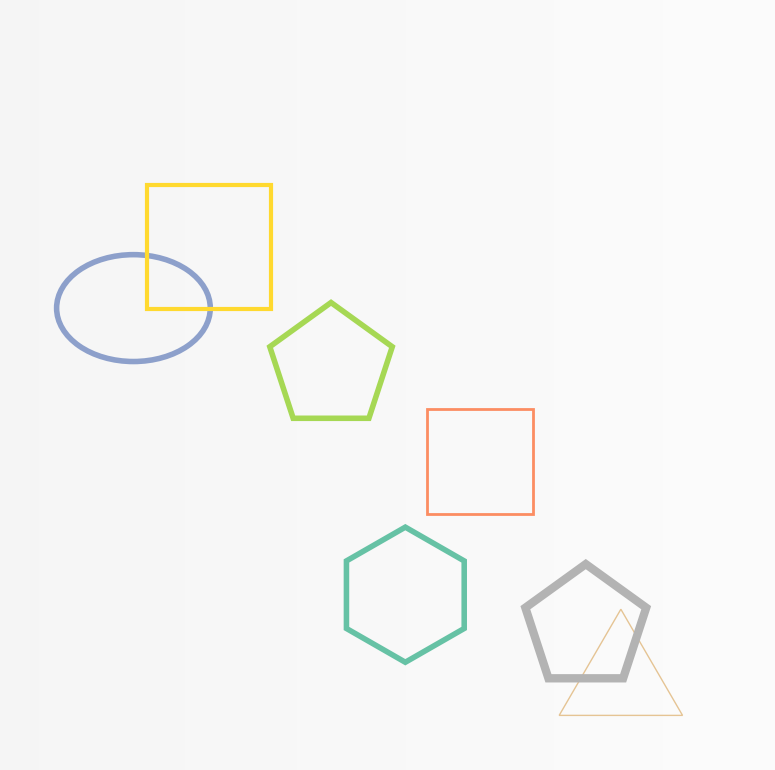[{"shape": "hexagon", "thickness": 2, "radius": 0.44, "center": [0.523, 0.228]}, {"shape": "square", "thickness": 1, "radius": 0.34, "center": [0.62, 0.401]}, {"shape": "oval", "thickness": 2, "radius": 0.5, "center": [0.172, 0.6]}, {"shape": "pentagon", "thickness": 2, "radius": 0.42, "center": [0.427, 0.524]}, {"shape": "square", "thickness": 1.5, "radius": 0.4, "center": [0.27, 0.679]}, {"shape": "triangle", "thickness": 0.5, "radius": 0.46, "center": [0.801, 0.117]}, {"shape": "pentagon", "thickness": 3, "radius": 0.41, "center": [0.756, 0.185]}]